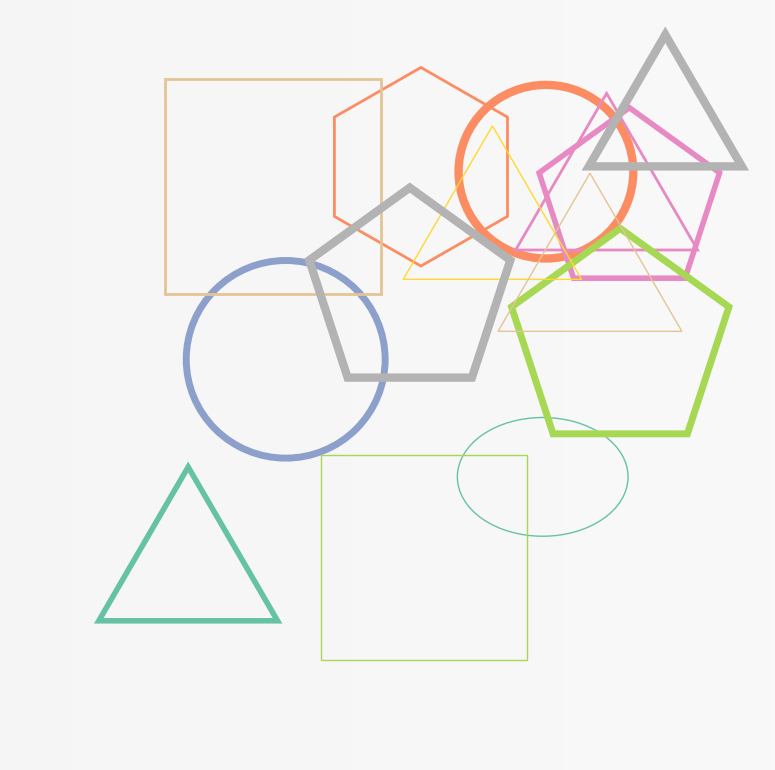[{"shape": "oval", "thickness": 0.5, "radius": 0.55, "center": [0.7, 0.381]}, {"shape": "triangle", "thickness": 2, "radius": 0.67, "center": [0.243, 0.26]}, {"shape": "circle", "thickness": 3, "radius": 0.56, "center": [0.704, 0.777]}, {"shape": "hexagon", "thickness": 1, "radius": 0.64, "center": [0.543, 0.783]}, {"shape": "circle", "thickness": 2.5, "radius": 0.64, "center": [0.369, 0.533]}, {"shape": "triangle", "thickness": 1, "radius": 0.68, "center": [0.783, 0.743]}, {"shape": "pentagon", "thickness": 2, "radius": 0.61, "center": [0.812, 0.738]}, {"shape": "pentagon", "thickness": 2.5, "radius": 0.74, "center": [0.8, 0.556]}, {"shape": "square", "thickness": 0.5, "radius": 0.66, "center": [0.547, 0.276]}, {"shape": "triangle", "thickness": 0.5, "radius": 0.66, "center": [0.635, 0.704]}, {"shape": "triangle", "thickness": 0.5, "radius": 0.68, "center": [0.761, 0.638]}, {"shape": "square", "thickness": 1, "radius": 0.7, "center": [0.352, 0.758]}, {"shape": "triangle", "thickness": 3, "radius": 0.57, "center": [0.858, 0.841]}, {"shape": "pentagon", "thickness": 3, "radius": 0.68, "center": [0.529, 0.62]}]